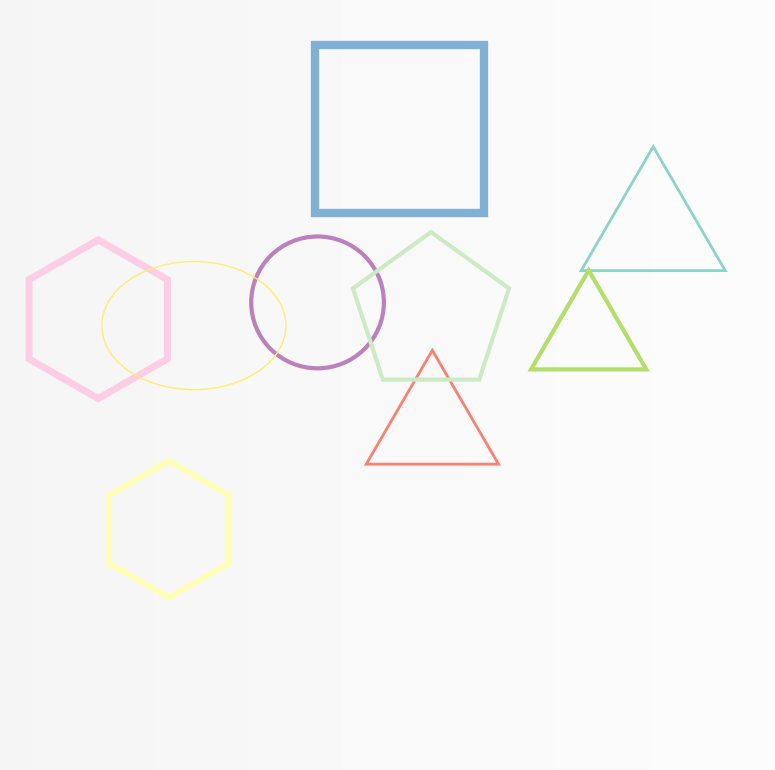[{"shape": "triangle", "thickness": 1, "radius": 0.54, "center": [0.843, 0.702]}, {"shape": "hexagon", "thickness": 2, "radius": 0.44, "center": [0.218, 0.313]}, {"shape": "triangle", "thickness": 1, "radius": 0.49, "center": [0.558, 0.446]}, {"shape": "square", "thickness": 3, "radius": 0.55, "center": [0.515, 0.832]}, {"shape": "triangle", "thickness": 1.5, "radius": 0.43, "center": [0.76, 0.563]}, {"shape": "hexagon", "thickness": 2.5, "radius": 0.52, "center": [0.127, 0.585]}, {"shape": "circle", "thickness": 1.5, "radius": 0.43, "center": [0.41, 0.607]}, {"shape": "pentagon", "thickness": 1.5, "radius": 0.53, "center": [0.556, 0.593]}, {"shape": "oval", "thickness": 0.5, "radius": 0.59, "center": [0.25, 0.577]}]